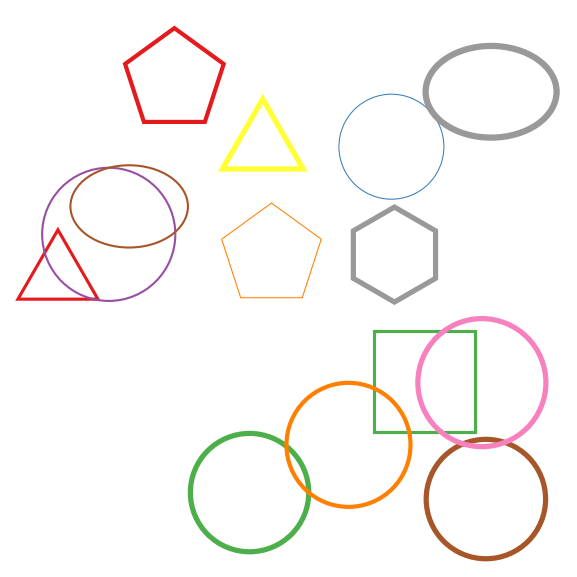[{"shape": "triangle", "thickness": 1.5, "radius": 0.4, "center": [0.1, 0.521]}, {"shape": "pentagon", "thickness": 2, "radius": 0.45, "center": [0.302, 0.861]}, {"shape": "circle", "thickness": 0.5, "radius": 0.45, "center": [0.678, 0.745]}, {"shape": "circle", "thickness": 2.5, "radius": 0.51, "center": [0.432, 0.146]}, {"shape": "square", "thickness": 1.5, "radius": 0.44, "center": [0.735, 0.339]}, {"shape": "circle", "thickness": 1, "radius": 0.58, "center": [0.188, 0.593]}, {"shape": "circle", "thickness": 2, "radius": 0.54, "center": [0.603, 0.229]}, {"shape": "pentagon", "thickness": 0.5, "radius": 0.45, "center": [0.47, 0.557]}, {"shape": "triangle", "thickness": 2.5, "radius": 0.4, "center": [0.455, 0.747]}, {"shape": "circle", "thickness": 2.5, "radius": 0.52, "center": [0.841, 0.135]}, {"shape": "oval", "thickness": 1, "radius": 0.51, "center": [0.224, 0.642]}, {"shape": "circle", "thickness": 2.5, "radius": 0.55, "center": [0.834, 0.337]}, {"shape": "oval", "thickness": 3, "radius": 0.57, "center": [0.85, 0.84]}, {"shape": "hexagon", "thickness": 2.5, "radius": 0.41, "center": [0.683, 0.558]}]